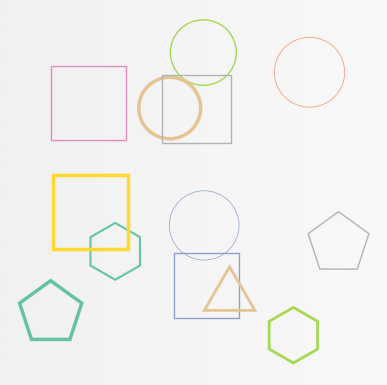[{"shape": "pentagon", "thickness": 2.5, "radius": 0.42, "center": [0.131, 0.187]}, {"shape": "hexagon", "thickness": 1.5, "radius": 0.37, "center": [0.297, 0.347]}, {"shape": "circle", "thickness": 0.5, "radius": 0.45, "center": [0.799, 0.812]}, {"shape": "square", "thickness": 1, "radius": 0.42, "center": [0.534, 0.258]}, {"shape": "circle", "thickness": 0.5, "radius": 0.45, "center": [0.527, 0.415]}, {"shape": "square", "thickness": 1, "radius": 0.48, "center": [0.229, 0.732]}, {"shape": "hexagon", "thickness": 2, "radius": 0.36, "center": [0.757, 0.129]}, {"shape": "circle", "thickness": 1, "radius": 0.43, "center": [0.525, 0.863]}, {"shape": "square", "thickness": 2.5, "radius": 0.48, "center": [0.233, 0.45]}, {"shape": "triangle", "thickness": 2, "radius": 0.38, "center": [0.593, 0.232]}, {"shape": "circle", "thickness": 2.5, "radius": 0.4, "center": [0.438, 0.719]}, {"shape": "pentagon", "thickness": 1, "radius": 0.41, "center": [0.874, 0.368]}, {"shape": "square", "thickness": 1, "radius": 0.45, "center": [0.507, 0.717]}]